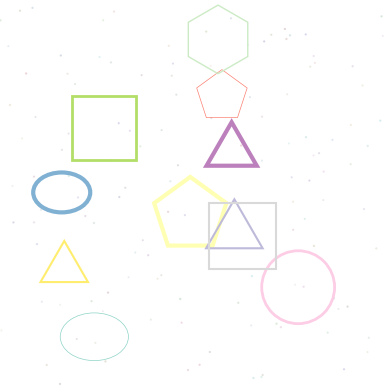[{"shape": "oval", "thickness": 0.5, "radius": 0.44, "center": [0.245, 0.125]}, {"shape": "pentagon", "thickness": 3, "radius": 0.49, "center": [0.494, 0.442]}, {"shape": "triangle", "thickness": 1.5, "radius": 0.42, "center": [0.609, 0.398]}, {"shape": "pentagon", "thickness": 0.5, "radius": 0.34, "center": [0.576, 0.75]}, {"shape": "oval", "thickness": 3, "radius": 0.37, "center": [0.16, 0.5]}, {"shape": "square", "thickness": 2, "radius": 0.42, "center": [0.269, 0.667]}, {"shape": "circle", "thickness": 2, "radius": 0.47, "center": [0.774, 0.254]}, {"shape": "square", "thickness": 1.5, "radius": 0.43, "center": [0.63, 0.387]}, {"shape": "triangle", "thickness": 3, "radius": 0.38, "center": [0.602, 0.607]}, {"shape": "hexagon", "thickness": 1, "radius": 0.45, "center": [0.566, 0.898]}, {"shape": "triangle", "thickness": 1.5, "radius": 0.36, "center": [0.167, 0.303]}]